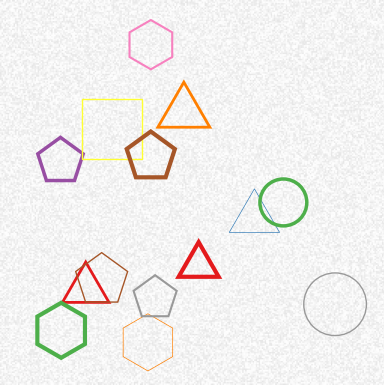[{"shape": "triangle", "thickness": 2, "radius": 0.35, "center": [0.223, 0.25]}, {"shape": "triangle", "thickness": 3, "radius": 0.3, "center": [0.516, 0.311]}, {"shape": "triangle", "thickness": 0.5, "radius": 0.38, "center": [0.661, 0.434]}, {"shape": "hexagon", "thickness": 3, "radius": 0.36, "center": [0.159, 0.142]}, {"shape": "circle", "thickness": 2.5, "radius": 0.3, "center": [0.736, 0.474]}, {"shape": "pentagon", "thickness": 2.5, "radius": 0.31, "center": [0.157, 0.581]}, {"shape": "triangle", "thickness": 2, "radius": 0.39, "center": [0.478, 0.709]}, {"shape": "hexagon", "thickness": 0.5, "radius": 0.37, "center": [0.384, 0.111]}, {"shape": "square", "thickness": 1, "radius": 0.39, "center": [0.292, 0.666]}, {"shape": "pentagon", "thickness": 1, "radius": 0.35, "center": [0.264, 0.273]}, {"shape": "pentagon", "thickness": 3, "radius": 0.33, "center": [0.392, 0.593]}, {"shape": "hexagon", "thickness": 1.5, "radius": 0.32, "center": [0.392, 0.884]}, {"shape": "circle", "thickness": 1, "radius": 0.41, "center": [0.87, 0.21]}, {"shape": "pentagon", "thickness": 1.5, "radius": 0.29, "center": [0.403, 0.226]}]